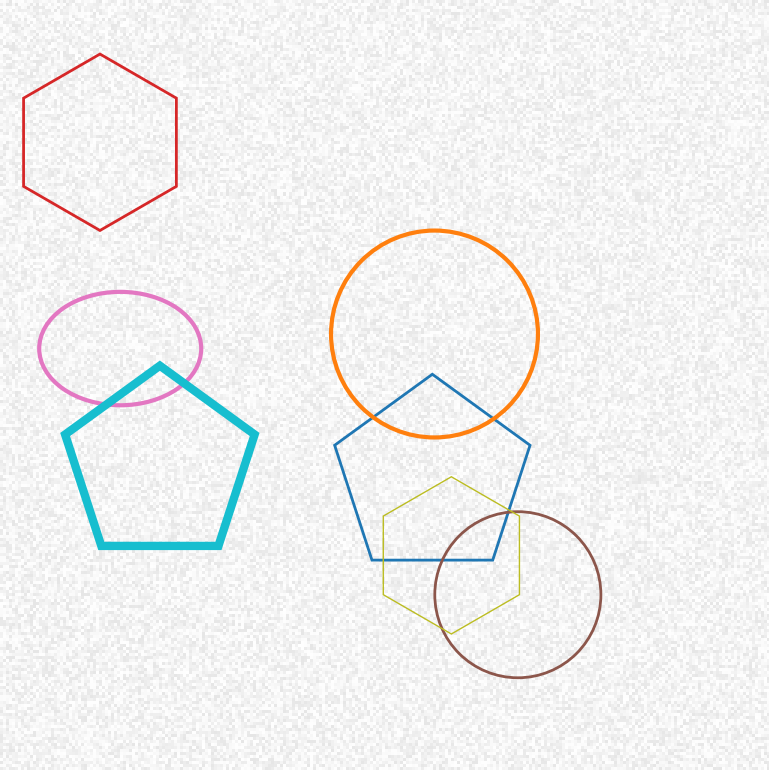[{"shape": "pentagon", "thickness": 1, "radius": 0.67, "center": [0.561, 0.381]}, {"shape": "circle", "thickness": 1.5, "radius": 0.67, "center": [0.564, 0.566]}, {"shape": "hexagon", "thickness": 1, "radius": 0.57, "center": [0.13, 0.815]}, {"shape": "circle", "thickness": 1, "radius": 0.54, "center": [0.673, 0.228]}, {"shape": "oval", "thickness": 1.5, "radius": 0.53, "center": [0.156, 0.547]}, {"shape": "hexagon", "thickness": 0.5, "radius": 0.51, "center": [0.586, 0.279]}, {"shape": "pentagon", "thickness": 3, "radius": 0.65, "center": [0.208, 0.396]}]